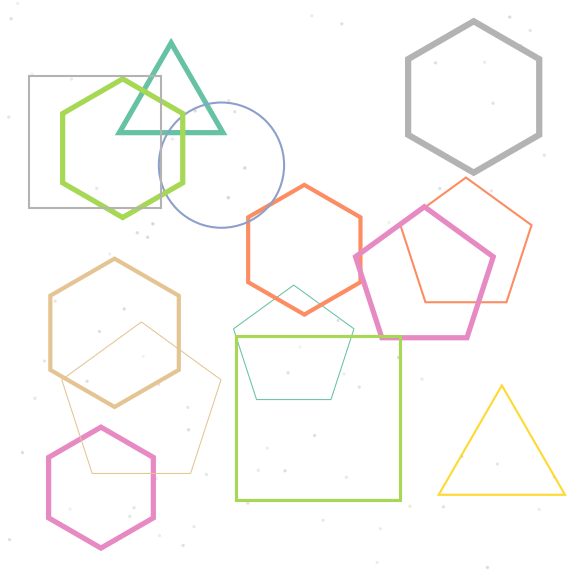[{"shape": "triangle", "thickness": 2.5, "radius": 0.52, "center": [0.296, 0.821]}, {"shape": "pentagon", "thickness": 0.5, "radius": 0.55, "center": [0.509, 0.396]}, {"shape": "pentagon", "thickness": 1, "radius": 0.6, "center": [0.807, 0.572]}, {"shape": "hexagon", "thickness": 2, "radius": 0.56, "center": [0.527, 0.567]}, {"shape": "circle", "thickness": 1, "radius": 0.54, "center": [0.384, 0.713]}, {"shape": "hexagon", "thickness": 2.5, "radius": 0.52, "center": [0.175, 0.155]}, {"shape": "pentagon", "thickness": 2.5, "radius": 0.63, "center": [0.735, 0.516]}, {"shape": "square", "thickness": 1.5, "radius": 0.71, "center": [0.551, 0.275]}, {"shape": "hexagon", "thickness": 2.5, "radius": 0.6, "center": [0.212, 0.743]}, {"shape": "triangle", "thickness": 1, "radius": 0.63, "center": [0.869, 0.206]}, {"shape": "pentagon", "thickness": 0.5, "radius": 0.72, "center": [0.245, 0.297]}, {"shape": "hexagon", "thickness": 2, "radius": 0.64, "center": [0.198, 0.423]}, {"shape": "square", "thickness": 1, "radius": 0.57, "center": [0.165, 0.753]}, {"shape": "hexagon", "thickness": 3, "radius": 0.66, "center": [0.82, 0.831]}]